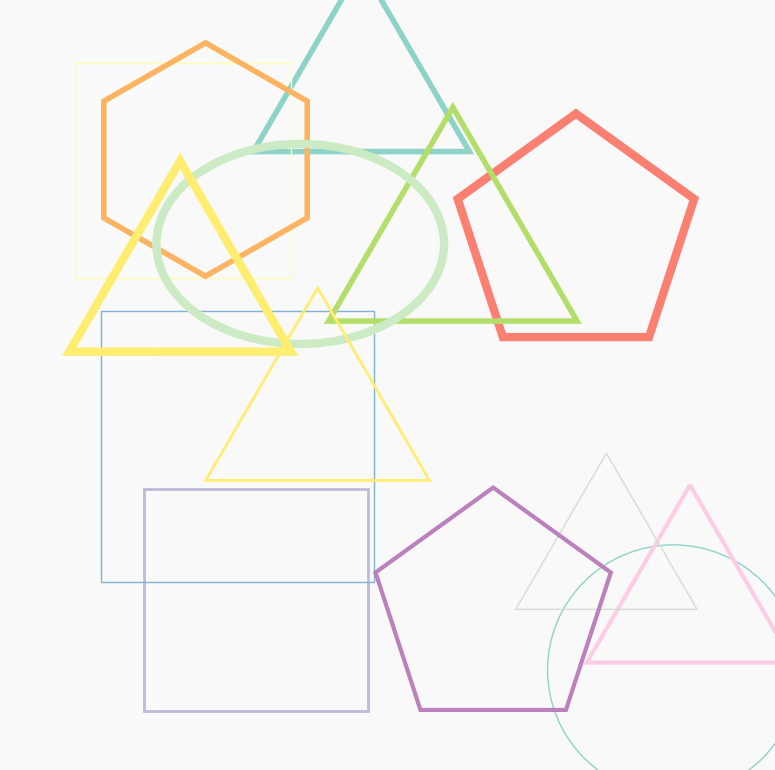[{"shape": "circle", "thickness": 0.5, "radius": 0.81, "center": [0.869, 0.13]}, {"shape": "triangle", "thickness": 2, "radius": 0.8, "center": [0.466, 0.884]}, {"shape": "square", "thickness": 0.5, "radius": 0.7, "center": [0.237, 0.778]}, {"shape": "square", "thickness": 1, "radius": 0.72, "center": [0.33, 0.221]}, {"shape": "pentagon", "thickness": 3, "radius": 0.8, "center": [0.743, 0.692]}, {"shape": "square", "thickness": 0.5, "radius": 0.88, "center": [0.306, 0.42]}, {"shape": "hexagon", "thickness": 2, "radius": 0.76, "center": [0.265, 0.793]}, {"shape": "triangle", "thickness": 2, "radius": 0.93, "center": [0.584, 0.676]}, {"shape": "triangle", "thickness": 1.5, "radius": 0.77, "center": [0.89, 0.216]}, {"shape": "triangle", "thickness": 0.5, "radius": 0.68, "center": [0.782, 0.276]}, {"shape": "pentagon", "thickness": 1.5, "radius": 0.8, "center": [0.636, 0.207]}, {"shape": "oval", "thickness": 3, "radius": 0.93, "center": [0.387, 0.683]}, {"shape": "triangle", "thickness": 1, "radius": 0.83, "center": [0.41, 0.459]}, {"shape": "triangle", "thickness": 3, "radius": 0.83, "center": [0.232, 0.626]}]